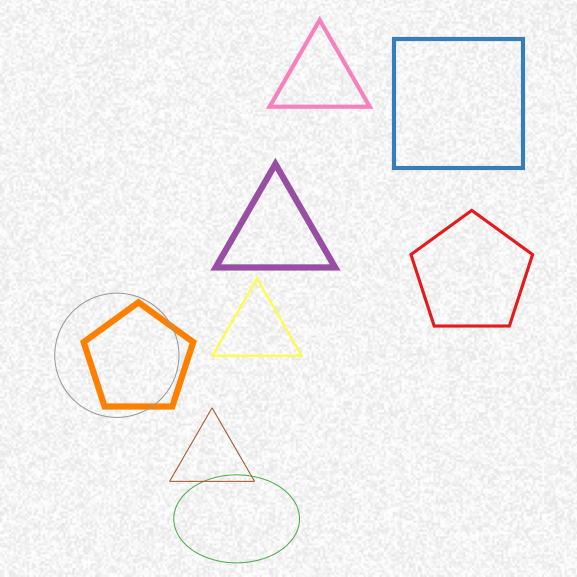[{"shape": "pentagon", "thickness": 1.5, "radius": 0.55, "center": [0.817, 0.524]}, {"shape": "square", "thickness": 2, "radius": 0.56, "center": [0.793, 0.82]}, {"shape": "oval", "thickness": 0.5, "radius": 0.54, "center": [0.41, 0.101]}, {"shape": "triangle", "thickness": 3, "radius": 0.6, "center": [0.477, 0.596]}, {"shape": "pentagon", "thickness": 3, "radius": 0.5, "center": [0.24, 0.376]}, {"shape": "triangle", "thickness": 1, "radius": 0.45, "center": [0.445, 0.428]}, {"shape": "triangle", "thickness": 0.5, "radius": 0.42, "center": [0.367, 0.208]}, {"shape": "triangle", "thickness": 2, "radius": 0.5, "center": [0.554, 0.864]}, {"shape": "circle", "thickness": 0.5, "radius": 0.54, "center": [0.202, 0.384]}]